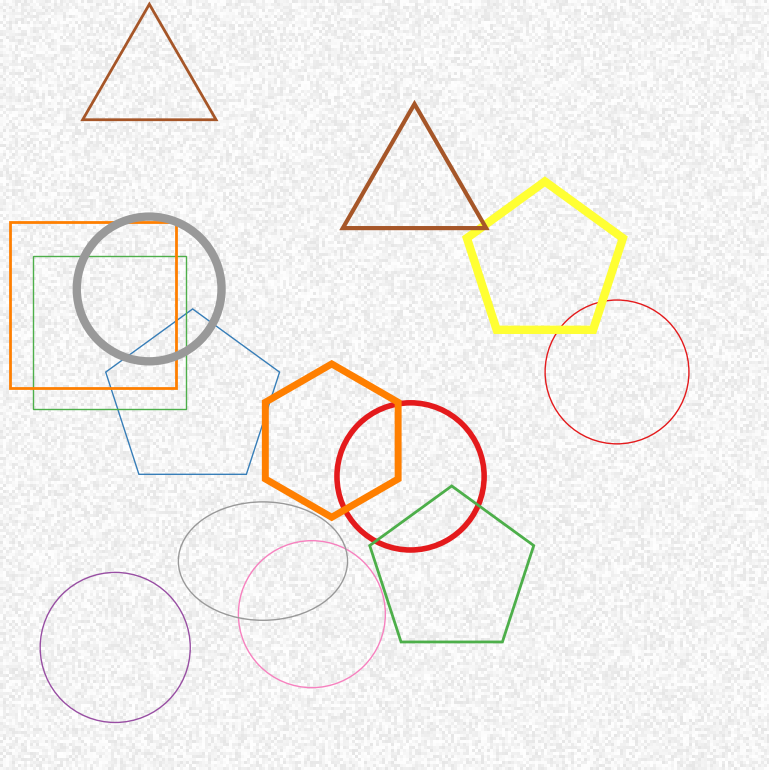[{"shape": "circle", "thickness": 2, "radius": 0.48, "center": [0.533, 0.381]}, {"shape": "circle", "thickness": 0.5, "radius": 0.47, "center": [0.801, 0.517]}, {"shape": "pentagon", "thickness": 0.5, "radius": 0.59, "center": [0.25, 0.48]}, {"shape": "square", "thickness": 0.5, "radius": 0.5, "center": [0.142, 0.568]}, {"shape": "pentagon", "thickness": 1, "radius": 0.56, "center": [0.587, 0.257]}, {"shape": "circle", "thickness": 0.5, "radius": 0.49, "center": [0.15, 0.159]}, {"shape": "square", "thickness": 1, "radius": 0.54, "center": [0.121, 0.604]}, {"shape": "hexagon", "thickness": 2.5, "radius": 0.5, "center": [0.431, 0.428]}, {"shape": "pentagon", "thickness": 3, "radius": 0.53, "center": [0.708, 0.658]}, {"shape": "triangle", "thickness": 1.5, "radius": 0.54, "center": [0.538, 0.757]}, {"shape": "triangle", "thickness": 1, "radius": 0.5, "center": [0.194, 0.895]}, {"shape": "circle", "thickness": 0.5, "radius": 0.48, "center": [0.405, 0.202]}, {"shape": "oval", "thickness": 0.5, "radius": 0.55, "center": [0.341, 0.271]}, {"shape": "circle", "thickness": 3, "radius": 0.47, "center": [0.194, 0.625]}]